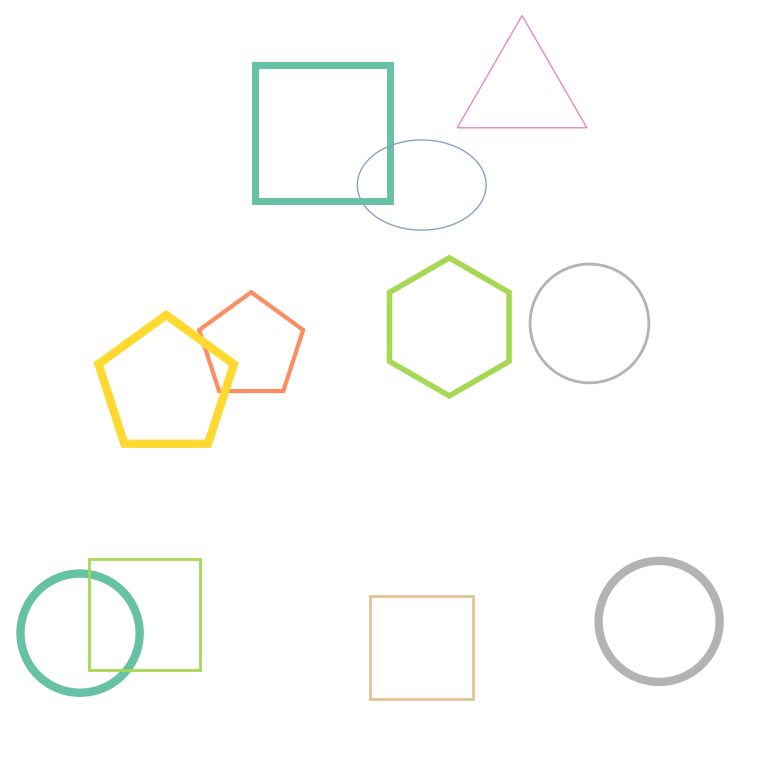[{"shape": "circle", "thickness": 3, "radius": 0.39, "center": [0.104, 0.178]}, {"shape": "square", "thickness": 2.5, "radius": 0.44, "center": [0.419, 0.828]}, {"shape": "pentagon", "thickness": 1.5, "radius": 0.35, "center": [0.326, 0.55]}, {"shape": "oval", "thickness": 0.5, "radius": 0.42, "center": [0.548, 0.76]}, {"shape": "triangle", "thickness": 0.5, "radius": 0.49, "center": [0.678, 0.883]}, {"shape": "hexagon", "thickness": 2, "radius": 0.45, "center": [0.583, 0.575]}, {"shape": "square", "thickness": 1, "radius": 0.36, "center": [0.187, 0.202]}, {"shape": "pentagon", "thickness": 3, "radius": 0.46, "center": [0.216, 0.498]}, {"shape": "square", "thickness": 1, "radius": 0.33, "center": [0.548, 0.159]}, {"shape": "circle", "thickness": 1, "radius": 0.39, "center": [0.766, 0.58]}, {"shape": "circle", "thickness": 3, "radius": 0.39, "center": [0.856, 0.193]}]